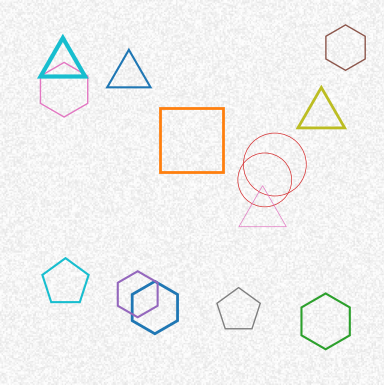[{"shape": "hexagon", "thickness": 2, "radius": 0.34, "center": [0.402, 0.201]}, {"shape": "triangle", "thickness": 1.5, "radius": 0.33, "center": [0.335, 0.806]}, {"shape": "square", "thickness": 2, "radius": 0.41, "center": [0.497, 0.636]}, {"shape": "hexagon", "thickness": 1.5, "radius": 0.36, "center": [0.846, 0.165]}, {"shape": "circle", "thickness": 0.5, "radius": 0.35, "center": [0.688, 0.533]}, {"shape": "circle", "thickness": 0.5, "radius": 0.41, "center": [0.714, 0.573]}, {"shape": "hexagon", "thickness": 1.5, "radius": 0.3, "center": [0.358, 0.236]}, {"shape": "hexagon", "thickness": 1, "radius": 0.29, "center": [0.898, 0.876]}, {"shape": "hexagon", "thickness": 1, "radius": 0.35, "center": [0.166, 0.767]}, {"shape": "triangle", "thickness": 0.5, "radius": 0.36, "center": [0.682, 0.447]}, {"shape": "pentagon", "thickness": 1, "radius": 0.3, "center": [0.62, 0.194]}, {"shape": "triangle", "thickness": 2, "radius": 0.35, "center": [0.835, 0.703]}, {"shape": "triangle", "thickness": 3, "radius": 0.33, "center": [0.163, 0.835]}, {"shape": "pentagon", "thickness": 1.5, "radius": 0.32, "center": [0.17, 0.266]}]